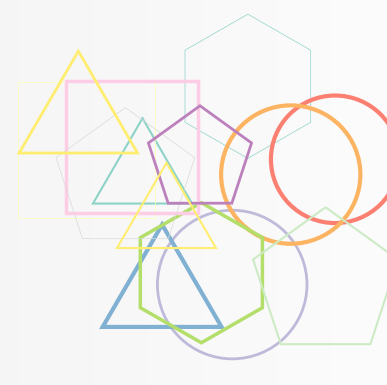[{"shape": "triangle", "thickness": 1.5, "radius": 0.74, "center": [0.368, 0.545]}, {"shape": "hexagon", "thickness": 0.5, "radius": 0.94, "center": [0.64, 0.776]}, {"shape": "square", "thickness": 0.5, "radius": 0.88, "center": [0.224, 0.61]}, {"shape": "circle", "thickness": 2, "radius": 0.96, "center": [0.599, 0.261]}, {"shape": "circle", "thickness": 3, "radius": 0.83, "center": [0.865, 0.586]}, {"shape": "triangle", "thickness": 3, "radius": 0.89, "center": [0.418, 0.239]}, {"shape": "circle", "thickness": 3, "radius": 0.9, "center": [0.75, 0.547]}, {"shape": "hexagon", "thickness": 2.5, "radius": 0.91, "center": [0.52, 0.292]}, {"shape": "square", "thickness": 2.5, "radius": 0.85, "center": [0.341, 0.618]}, {"shape": "pentagon", "thickness": 0.5, "radius": 0.94, "center": [0.324, 0.532]}, {"shape": "pentagon", "thickness": 2, "radius": 0.7, "center": [0.516, 0.585]}, {"shape": "pentagon", "thickness": 1.5, "radius": 0.98, "center": [0.84, 0.265]}, {"shape": "triangle", "thickness": 2, "radius": 0.88, "center": [0.202, 0.691]}, {"shape": "triangle", "thickness": 1.5, "radius": 0.74, "center": [0.43, 0.429]}]